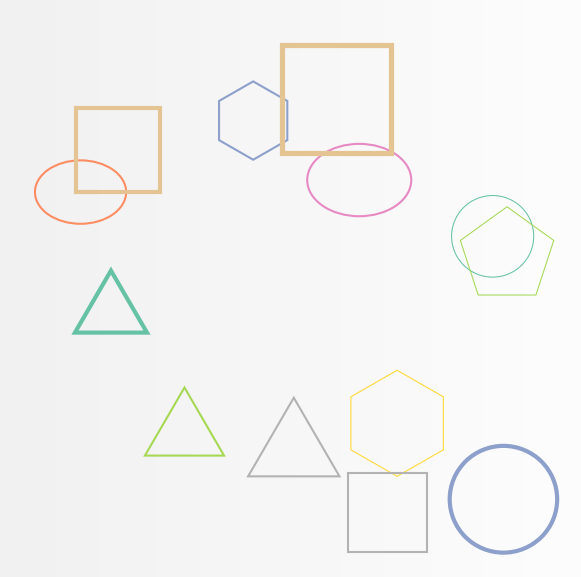[{"shape": "circle", "thickness": 0.5, "radius": 0.35, "center": [0.848, 0.59]}, {"shape": "triangle", "thickness": 2, "radius": 0.36, "center": [0.191, 0.459]}, {"shape": "oval", "thickness": 1, "radius": 0.39, "center": [0.139, 0.667]}, {"shape": "hexagon", "thickness": 1, "radius": 0.34, "center": [0.436, 0.79]}, {"shape": "circle", "thickness": 2, "radius": 0.46, "center": [0.866, 0.135]}, {"shape": "oval", "thickness": 1, "radius": 0.45, "center": [0.618, 0.687]}, {"shape": "triangle", "thickness": 1, "radius": 0.39, "center": [0.317, 0.25]}, {"shape": "pentagon", "thickness": 0.5, "radius": 0.42, "center": [0.872, 0.557]}, {"shape": "hexagon", "thickness": 0.5, "radius": 0.46, "center": [0.683, 0.266]}, {"shape": "square", "thickness": 2.5, "radius": 0.47, "center": [0.579, 0.828]}, {"shape": "square", "thickness": 2, "radius": 0.36, "center": [0.203, 0.739]}, {"shape": "square", "thickness": 1, "radius": 0.34, "center": [0.667, 0.113]}, {"shape": "triangle", "thickness": 1, "radius": 0.45, "center": [0.505, 0.22]}]